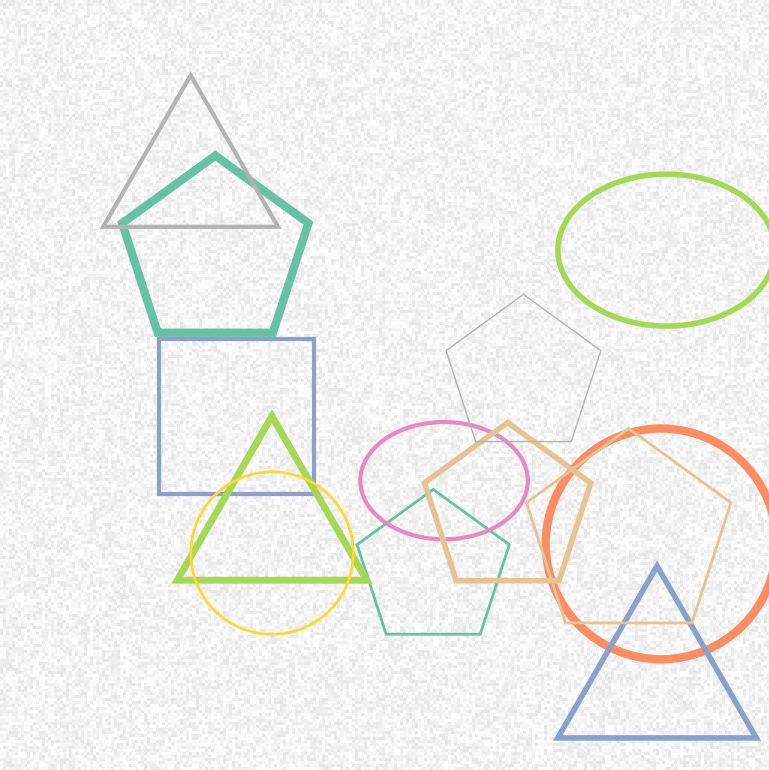[{"shape": "pentagon", "thickness": 1, "radius": 0.52, "center": [0.563, 0.26]}, {"shape": "pentagon", "thickness": 3, "radius": 0.64, "center": [0.28, 0.671]}, {"shape": "circle", "thickness": 3, "radius": 0.75, "center": [0.859, 0.294]}, {"shape": "triangle", "thickness": 2, "radius": 0.74, "center": [0.853, 0.116]}, {"shape": "square", "thickness": 1.5, "radius": 0.5, "center": [0.308, 0.459]}, {"shape": "oval", "thickness": 1.5, "radius": 0.54, "center": [0.577, 0.376]}, {"shape": "triangle", "thickness": 2.5, "radius": 0.71, "center": [0.353, 0.318]}, {"shape": "oval", "thickness": 2, "radius": 0.7, "center": [0.866, 0.675]}, {"shape": "circle", "thickness": 1, "radius": 0.53, "center": [0.353, 0.282]}, {"shape": "pentagon", "thickness": 2, "radius": 0.57, "center": [0.659, 0.338]}, {"shape": "pentagon", "thickness": 1, "radius": 0.7, "center": [0.816, 0.304]}, {"shape": "triangle", "thickness": 1.5, "radius": 0.66, "center": [0.248, 0.771]}, {"shape": "pentagon", "thickness": 0.5, "radius": 0.53, "center": [0.68, 0.512]}]